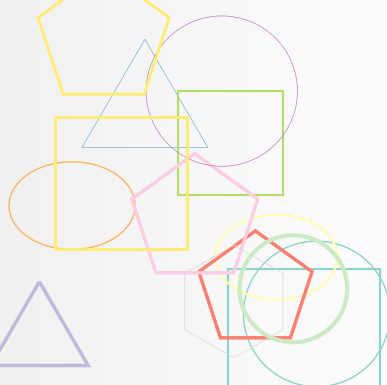[{"shape": "circle", "thickness": 1, "radius": 0.94, "center": [0.817, 0.185]}, {"shape": "square", "thickness": 1.5, "radius": 0.98, "center": [0.785, 0.107]}, {"shape": "oval", "thickness": 1.5, "radius": 0.79, "center": [0.713, 0.332]}, {"shape": "triangle", "thickness": 2.5, "radius": 0.73, "center": [0.102, 0.123]}, {"shape": "pentagon", "thickness": 2.5, "radius": 0.77, "center": [0.659, 0.247]}, {"shape": "triangle", "thickness": 0.5, "radius": 0.94, "center": [0.374, 0.711]}, {"shape": "oval", "thickness": 1, "radius": 0.81, "center": [0.186, 0.466]}, {"shape": "square", "thickness": 1.5, "radius": 0.68, "center": [0.595, 0.628]}, {"shape": "pentagon", "thickness": 2.5, "radius": 0.86, "center": [0.503, 0.43]}, {"shape": "hexagon", "thickness": 0.5, "radius": 0.73, "center": [0.603, 0.217]}, {"shape": "circle", "thickness": 0.5, "radius": 0.98, "center": [0.572, 0.763]}, {"shape": "circle", "thickness": 3, "radius": 0.69, "center": [0.757, 0.25]}, {"shape": "pentagon", "thickness": 2, "radius": 0.89, "center": [0.268, 0.899]}, {"shape": "square", "thickness": 2, "radius": 0.86, "center": [0.312, 0.525]}]